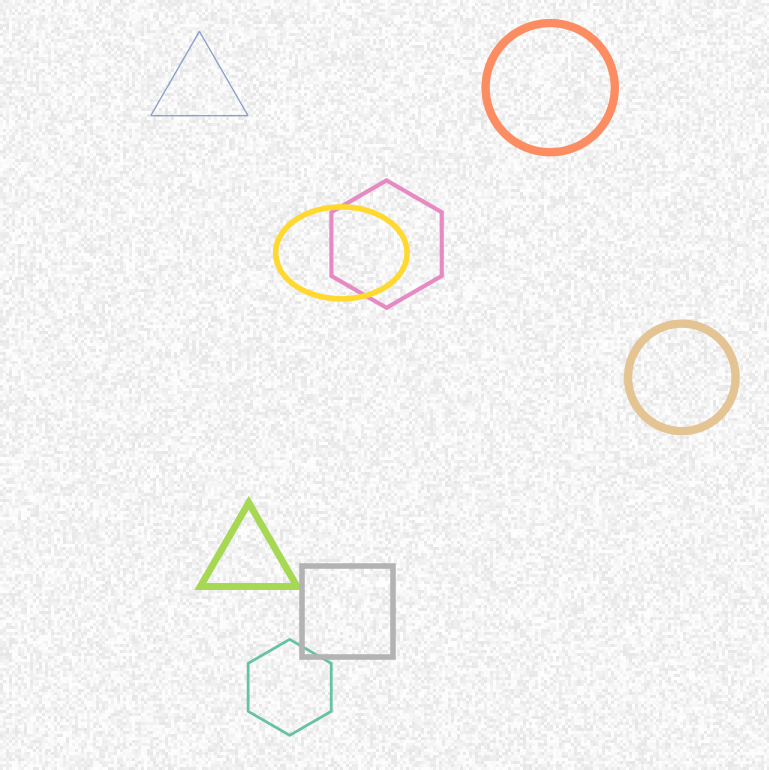[{"shape": "hexagon", "thickness": 1, "radius": 0.31, "center": [0.376, 0.107]}, {"shape": "circle", "thickness": 3, "radius": 0.42, "center": [0.715, 0.886]}, {"shape": "triangle", "thickness": 0.5, "radius": 0.36, "center": [0.259, 0.886]}, {"shape": "hexagon", "thickness": 1.5, "radius": 0.41, "center": [0.502, 0.683]}, {"shape": "triangle", "thickness": 2.5, "radius": 0.36, "center": [0.323, 0.275]}, {"shape": "oval", "thickness": 2, "radius": 0.43, "center": [0.443, 0.672]}, {"shape": "circle", "thickness": 3, "radius": 0.35, "center": [0.885, 0.51]}, {"shape": "square", "thickness": 2, "radius": 0.3, "center": [0.451, 0.206]}]